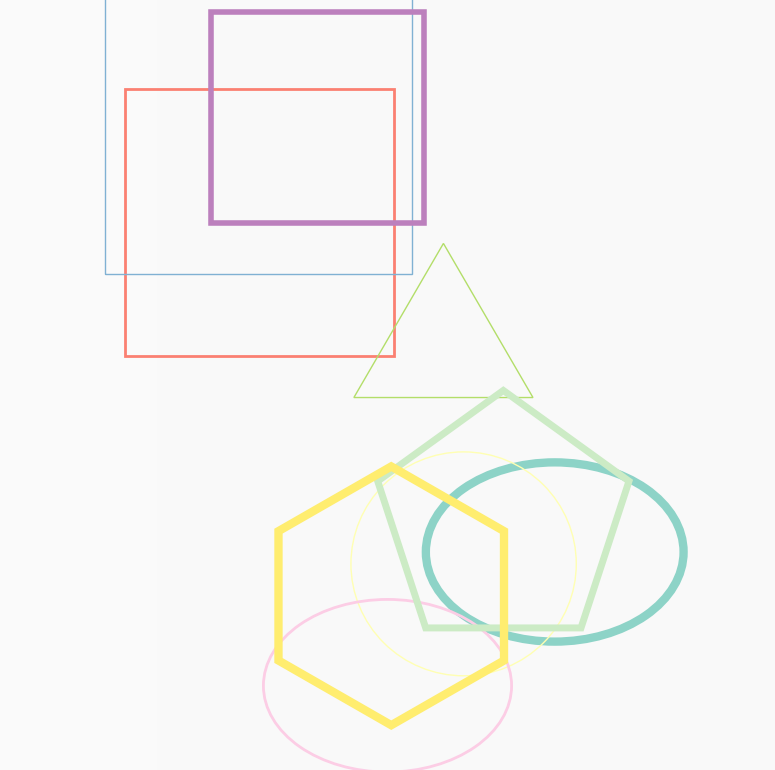[{"shape": "oval", "thickness": 3, "radius": 0.83, "center": [0.716, 0.283]}, {"shape": "circle", "thickness": 0.5, "radius": 0.73, "center": [0.598, 0.268]}, {"shape": "square", "thickness": 1, "radius": 0.87, "center": [0.335, 0.711]}, {"shape": "square", "thickness": 0.5, "radius": 0.99, "center": [0.334, 0.842]}, {"shape": "triangle", "thickness": 0.5, "radius": 0.67, "center": [0.572, 0.55]}, {"shape": "oval", "thickness": 1, "radius": 0.8, "center": [0.5, 0.109]}, {"shape": "square", "thickness": 2, "radius": 0.69, "center": [0.409, 0.847]}, {"shape": "pentagon", "thickness": 2.5, "radius": 0.85, "center": [0.649, 0.322]}, {"shape": "hexagon", "thickness": 3, "radius": 0.84, "center": [0.505, 0.226]}]